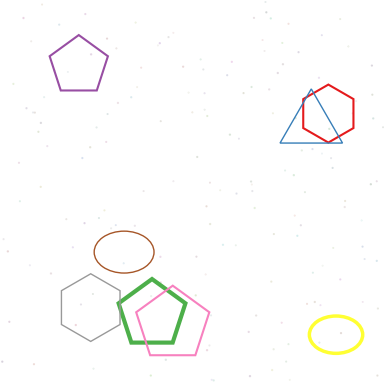[{"shape": "hexagon", "thickness": 1.5, "radius": 0.38, "center": [0.853, 0.705]}, {"shape": "triangle", "thickness": 1, "radius": 0.47, "center": [0.809, 0.675]}, {"shape": "pentagon", "thickness": 3, "radius": 0.46, "center": [0.395, 0.184]}, {"shape": "pentagon", "thickness": 1.5, "radius": 0.4, "center": [0.205, 0.829]}, {"shape": "oval", "thickness": 2.5, "radius": 0.35, "center": [0.873, 0.131]}, {"shape": "oval", "thickness": 1, "radius": 0.39, "center": [0.322, 0.345]}, {"shape": "pentagon", "thickness": 1.5, "radius": 0.5, "center": [0.449, 0.158]}, {"shape": "hexagon", "thickness": 1, "radius": 0.44, "center": [0.236, 0.201]}]